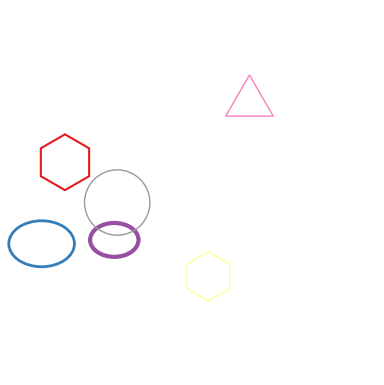[{"shape": "hexagon", "thickness": 1.5, "radius": 0.36, "center": [0.169, 0.579]}, {"shape": "oval", "thickness": 2, "radius": 0.43, "center": [0.108, 0.367]}, {"shape": "oval", "thickness": 3, "radius": 0.31, "center": [0.297, 0.377]}, {"shape": "hexagon", "thickness": 0.5, "radius": 0.32, "center": [0.541, 0.282]}, {"shape": "triangle", "thickness": 1, "radius": 0.36, "center": [0.648, 0.734]}, {"shape": "circle", "thickness": 1, "radius": 0.42, "center": [0.304, 0.474]}]